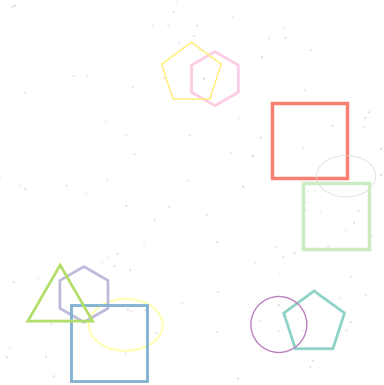[{"shape": "pentagon", "thickness": 2, "radius": 0.41, "center": [0.816, 0.161]}, {"shape": "oval", "thickness": 1.5, "radius": 0.48, "center": [0.326, 0.156]}, {"shape": "hexagon", "thickness": 2, "radius": 0.36, "center": [0.218, 0.235]}, {"shape": "square", "thickness": 2.5, "radius": 0.49, "center": [0.804, 0.634]}, {"shape": "square", "thickness": 2, "radius": 0.49, "center": [0.283, 0.11]}, {"shape": "triangle", "thickness": 2, "radius": 0.49, "center": [0.156, 0.214]}, {"shape": "hexagon", "thickness": 2, "radius": 0.35, "center": [0.558, 0.796]}, {"shape": "oval", "thickness": 0.5, "radius": 0.38, "center": [0.899, 0.542]}, {"shape": "circle", "thickness": 1, "radius": 0.36, "center": [0.724, 0.157]}, {"shape": "square", "thickness": 2.5, "radius": 0.43, "center": [0.873, 0.439]}, {"shape": "pentagon", "thickness": 1, "radius": 0.41, "center": [0.497, 0.808]}]